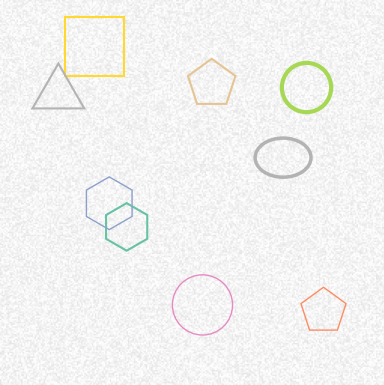[{"shape": "hexagon", "thickness": 1.5, "radius": 0.31, "center": [0.329, 0.411]}, {"shape": "pentagon", "thickness": 1, "radius": 0.31, "center": [0.84, 0.192]}, {"shape": "hexagon", "thickness": 1, "radius": 0.34, "center": [0.284, 0.472]}, {"shape": "circle", "thickness": 1, "radius": 0.39, "center": [0.526, 0.208]}, {"shape": "circle", "thickness": 3, "radius": 0.32, "center": [0.796, 0.773]}, {"shape": "square", "thickness": 1.5, "radius": 0.38, "center": [0.245, 0.88]}, {"shape": "pentagon", "thickness": 1.5, "radius": 0.32, "center": [0.55, 0.783]}, {"shape": "triangle", "thickness": 1.5, "radius": 0.39, "center": [0.152, 0.757]}, {"shape": "oval", "thickness": 2.5, "radius": 0.36, "center": [0.735, 0.591]}]